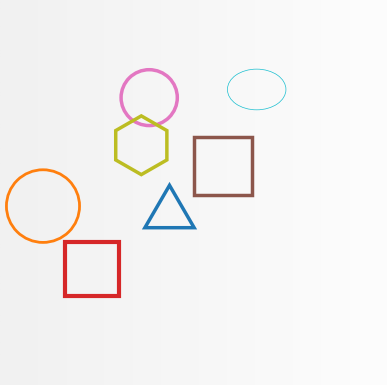[{"shape": "triangle", "thickness": 2.5, "radius": 0.37, "center": [0.437, 0.445]}, {"shape": "circle", "thickness": 2, "radius": 0.47, "center": [0.111, 0.465]}, {"shape": "square", "thickness": 3, "radius": 0.35, "center": [0.238, 0.301]}, {"shape": "square", "thickness": 2.5, "radius": 0.38, "center": [0.575, 0.568]}, {"shape": "circle", "thickness": 2.5, "radius": 0.36, "center": [0.385, 0.746]}, {"shape": "hexagon", "thickness": 2.5, "radius": 0.38, "center": [0.365, 0.623]}, {"shape": "oval", "thickness": 0.5, "radius": 0.38, "center": [0.662, 0.768]}]